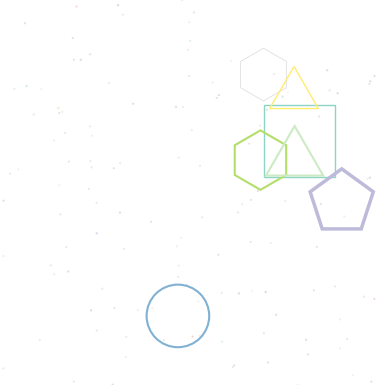[{"shape": "square", "thickness": 1, "radius": 0.47, "center": [0.778, 0.634]}, {"shape": "pentagon", "thickness": 2.5, "radius": 0.43, "center": [0.888, 0.475]}, {"shape": "circle", "thickness": 1.5, "radius": 0.41, "center": [0.462, 0.179]}, {"shape": "hexagon", "thickness": 1.5, "radius": 0.39, "center": [0.677, 0.584]}, {"shape": "hexagon", "thickness": 0.5, "radius": 0.34, "center": [0.684, 0.806]}, {"shape": "triangle", "thickness": 1.5, "radius": 0.43, "center": [0.765, 0.587]}, {"shape": "triangle", "thickness": 1, "radius": 0.36, "center": [0.764, 0.755]}]